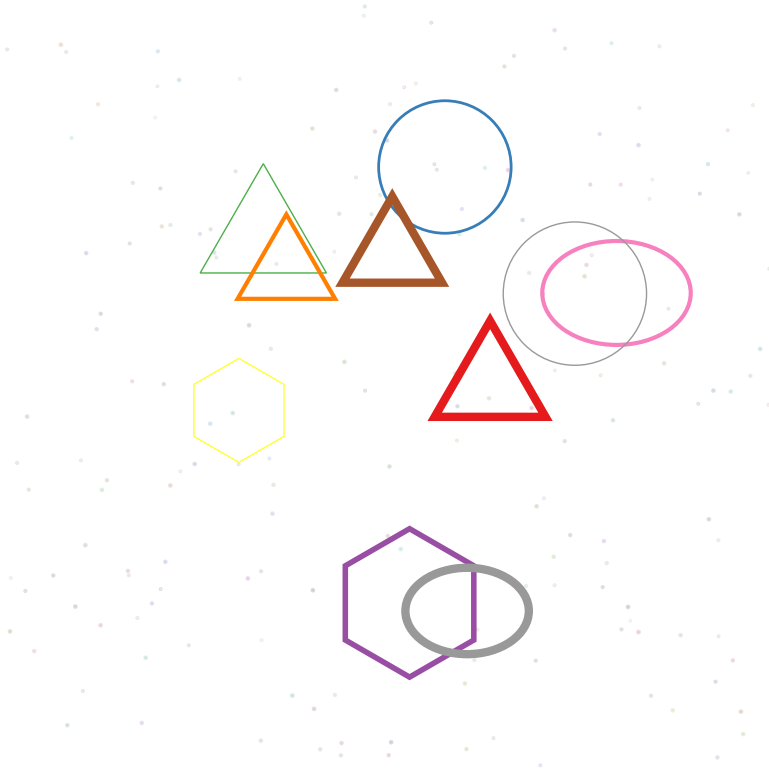[{"shape": "triangle", "thickness": 3, "radius": 0.42, "center": [0.636, 0.5]}, {"shape": "circle", "thickness": 1, "radius": 0.43, "center": [0.578, 0.783]}, {"shape": "triangle", "thickness": 0.5, "radius": 0.47, "center": [0.342, 0.693]}, {"shape": "hexagon", "thickness": 2, "radius": 0.48, "center": [0.532, 0.217]}, {"shape": "triangle", "thickness": 1.5, "radius": 0.37, "center": [0.372, 0.648]}, {"shape": "hexagon", "thickness": 0.5, "radius": 0.34, "center": [0.31, 0.467]}, {"shape": "triangle", "thickness": 3, "radius": 0.37, "center": [0.509, 0.67]}, {"shape": "oval", "thickness": 1.5, "radius": 0.48, "center": [0.801, 0.62]}, {"shape": "circle", "thickness": 0.5, "radius": 0.47, "center": [0.747, 0.619]}, {"shape": "oval", "thickness": 3, "radius": 0.4, "center": [0.607, 0.207]}]